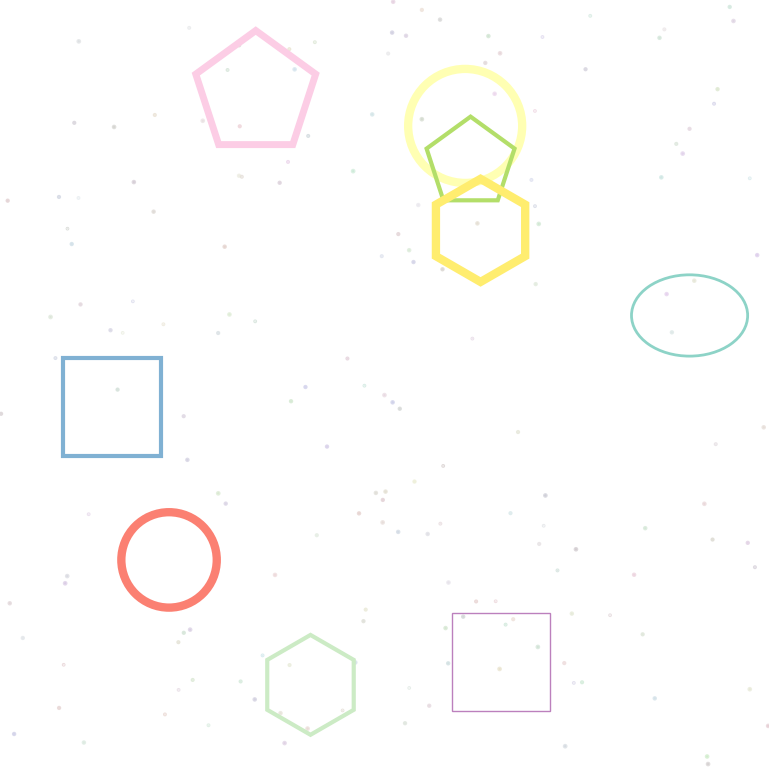[{"shape": "oval", "thickness": 1, "radius": 0.38, "center": [0.896, 0.59]}, {"shape": "circle", "thickness": 3, "radius": 0.37, "center": [0.604, 0.836]}, {"shape": "circle", "thickness": 3, "radius": 0.31, "center": [0.22, 0.273]}, {"shape": "square", "thickness": 1.5, "radius": 0.32, "center": [0.145, 0.472]}, {"shape": "pentagon", "thickness": 1.5, "radius": 0.3, "center": [0.611, 0.788]}, {"shape": "pentagon", "thickness": 2.5, "radius": 0.41, "center": [0.332, 0.878]}, {"shape": "square", "thickness": 0.5, "radius": 0.32, "center": [0.651, 0.14]}, {"shape": "hexagon", "thickness": 1.5, "radius": 0.32, "center": [0.403, 0.111]}, {"shape": "hexagon", "thickness": 3, "radius": 0.33, "center": [0.624, 0.701]}]